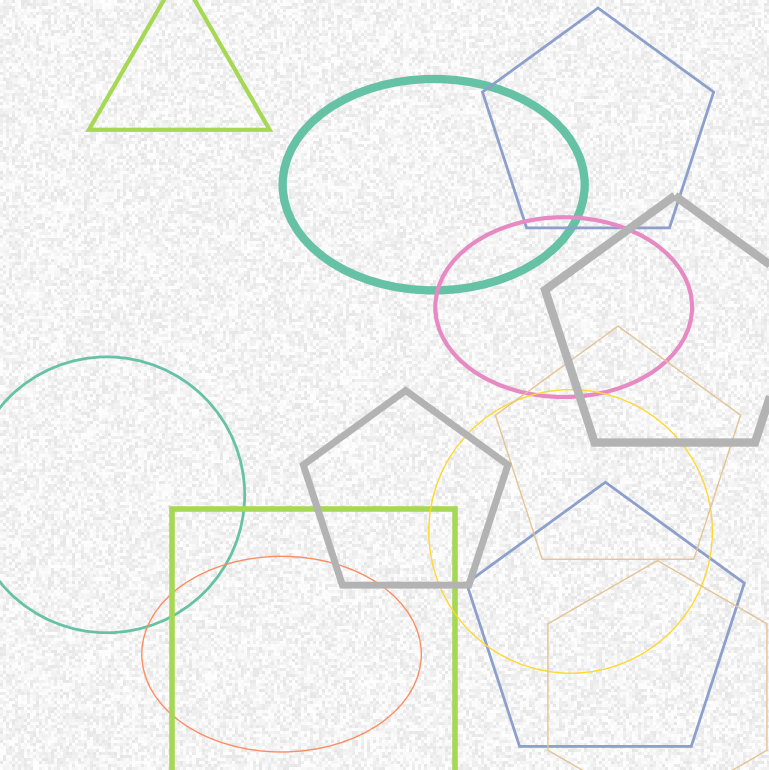[{"shape": "circle", "thickness": 1, "radius": 0.9, "center": [0.139, 0.357]}, {"shape": "oval", "thickness": 3, "radius": 0.98, "center": [0.563, 0.76]}, {"shape": "oval", "thickness": 0.5, "radius": 0.91, "center": [0.366, 0.15]}, {"shape": "pentagon", "thickness": 1, "radius": 0.79, "center": [0.777, 0.832]}, {"shape": "pentagon", "thickness": 1, "radius": 0.95, "center": [0.786, 0.184]}, {"shape": "oval", "thickness": 1.5, "radius": 0.83, "center": [0.732, 0.601]}, {"shape": "square", "thickness": 2, "radius": 0.92, "center": [0.407, 0.155]}, {"shape": "triangle", "thickness": 1.5, "radius": 0.68, "center": [0.233, 0.899]}, {"shape": "circle", "thickness": 0.5, "radius": 0.92, "center": [0.741, 0.31]}, {"shape": "hexagon", "thickness": 0.5, "radius": 0.82, "center": [0.854, 0.108]}, {"shape": "pentagon", "thickness": 0.5, "radius": 0.84, "center": [0.803, 0.409]}, {"shape": "pentagon", "thickness": 2.5, "radius": 0.7, "center": [0.527, 0.353]}, {"shape": "pentagon", "thickness": 3, "radius": 0.89, "center": [0.876, 0.569]}]